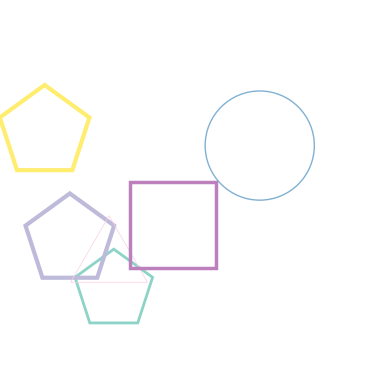[{"shape": "pentagon", "thickness": 2, "radius": 0.53, "center": [0.296, 0.247]}, {"shape": "pentagon", "thickness": 3, "radius": 0.61, "center": [0.181, 0.377]}, {"shape": "circle", "thickness": 1, "radius": 0.71, "center": [0.675, 0.622]}, {"shape": "triangle", "thickness": 0.5, "radius": 0.58, "center": [0.283, 0.324]}, {"shape": "square", "thickness": 2.5, "radius": 0.56, "center": [0.449, 0.415]}, {"shape": "pentagon", "thickness": 3, "radius": 0.61, "center": [0.116, 0.657]}]